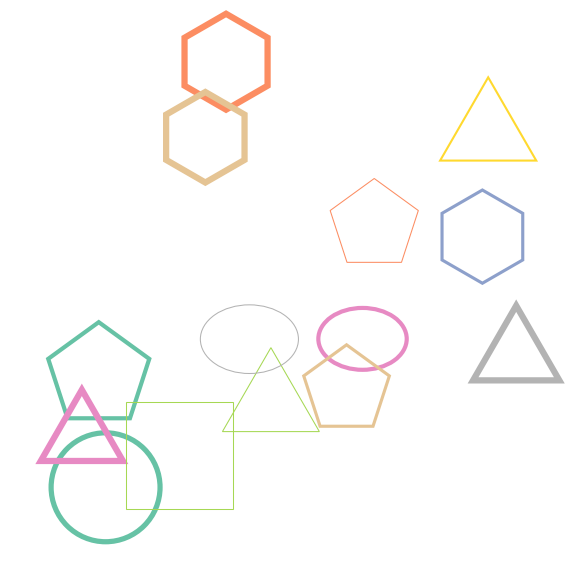[{"shape": "circle", "thickness": 2.5, "radius": 0.47, "center": [0.183, 0.155]}, {"shape": "pentagon", "thickness": 2, "radius": 0.46, "center": [0.171, 0.349]}, {"shape": "hexagon", "thickness": 3, "radius": 0.42, "center": [0.391, 0.892]}, {"shape": "pentagon", "thickness": 0.5, "radius": 0.4, "center": [0.648, 0.61]}, {"shape": "hexagon", "thickness": 1.5, "radius": 0.4, "center": [0.835, 0.589]}, {"shape": "oval", "thickness": 2, "radius": 0.38, "center": [0.628, 0.412]}, {"shape": "triangle", "thickness": 3, "radius": 0.41, "center": [0.142, 0.242]}, {"shape": "square", "thickness": 0.5, "radius": 0.46, "center": [0.31, 0.211]}, {"shape": "triangle", "thickness": 0.5, "radius": 0.48, "center": [0.469, 0.3]}, {"shape": "triangle", "thickness": 1, "radius": 0.48, "center": [0.845, 0.769]}, {"shape": "hexagon", "thickness": 3, "radius": 0.39, "center": [0.356, 0.761]}, {"shape": "pentagon", "thickness": 1.5, "radius": 0.39, "center": [0.6, 0.324]}, {"shape": "oval", "thickness": 0.5, "radius": 0.42, "center": [0.432, 0.412]}, {"shape": "triangle", "thickness": 3, "radius": 0.43, "center": [0.894, 0.384]}]